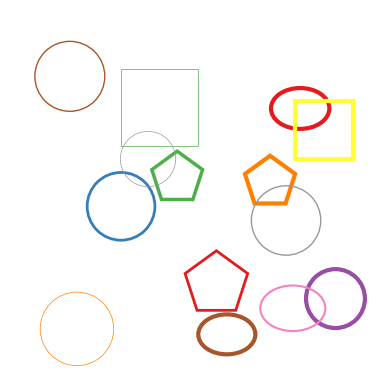[{"shape": "pentagon", "thickness": 2, "radius": 0.43, "center": [0.562, 0.263]}, {"shape": "oval", "thickness": 3, "radius": 0.38, "center": [0.78, 0.718]}, {"shape": "circle", "thickness": 2, "radius": 0.44, "center": [0.314, 0.464]}, {"shape": "pentagon", "thickness": 2.5, "radius": 0.35, "center": [0.46, 0.538]}, {"shape": "square", "thickness": 0.5, "radius": 0.5, "center": [0.413, 0.721]}, {"shape": "circle", "thickness": 3, "radius": 0.38, "center": [0.871, 0.224]}, {"shape": "pentagon", "thickness": 3, "radius": 0.34, "center": [0.701, 0.527]}, {"shape": "circle", "thickness": 0.5, "radius": 0.48, "center": [0.2, 0.146]}, {"shape": "square", "thickness": 3, "radius": 0.38, "center": [0.841, 0.662]}, {"shape": "circle", "thickness": 1, "radius": 0.45, "center": [0.181, 0.802]}, {"shape": "oval", "thickness": 3, "radius": 0.37, "center": [0.589, 0.132]}, {"shape": "oval", "thickness": 1.5, "radius": 0.42, "center": [0.761, 0.199]}, {"shape": "circle", "thickness": 1, "radius": 0.45, "center": [0.743, 0.427]}, {"shape": "circle", "thickness": 0.5, "radius": 0.36, "center": [0.384, 0.587]}]